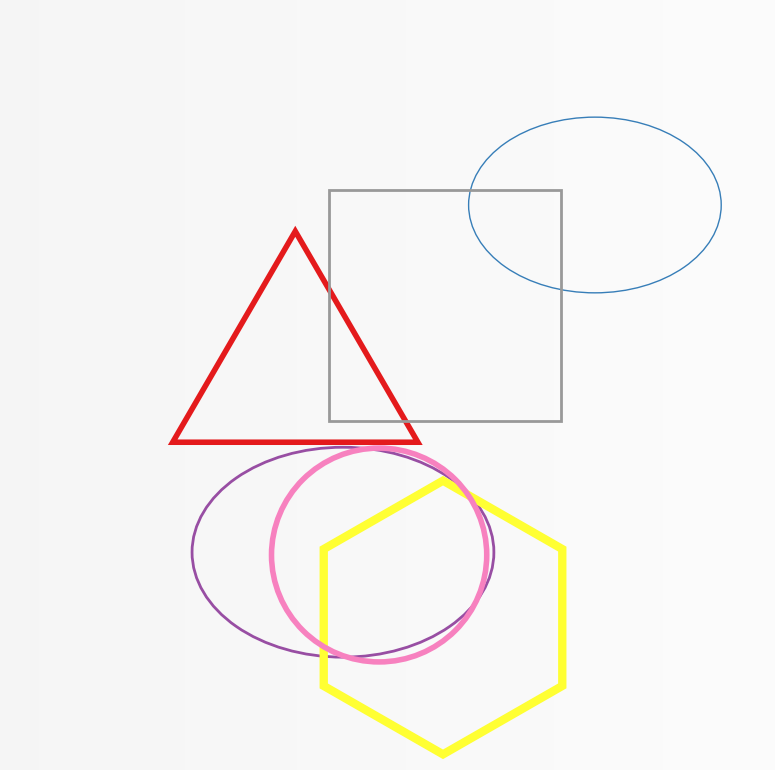[{"shape": "triangle", "thickness": 2, "radius": 0.91, "center": [0.381, 0.517]}, {"shape": "oval", "thickness": 0.5, "radius": 0.81, "center": [0.768, 0.734]}, {"shape": "oval", "thickness": 1, "radius": 0.97, "center": [0.443, 0.283]}, {"shape": "hexagon", "thickness": 3, "radius": 0.89, "center": [0.572, 0.198]}, {"shape": "circle", "thickness": 2, "radius": 0.69, "center": [0.489, 0.279]}, {"shape": "square", "thickness": 1, "radius": 0.75, "center": [0.575, 0.603]}]